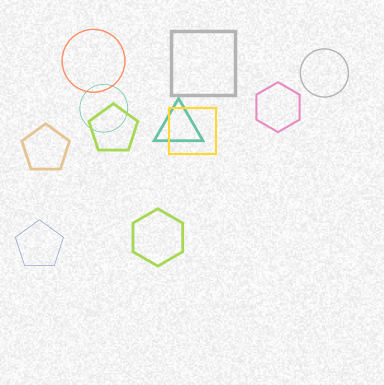[{"shape": "circle", "thickness": 0.5, "radius": 0.31, "center": [0.27, 0.719]}, {"shape": "triangle", "thickness": 2, "radius": 0.37, "center": [0.464, 0.671]}, {"shape": "circle", "thickness": 1, "radius": 0.41, "center": [0.243, 0.842]}, {"shape": "pentagon", "thickness": 0.5, "radius": 0.33, "center": [0.102, 0.364]}, {"shape": "hexagon", "thickness": 1.5, "radius": 0.32, "center": [0.722, 0.722]}, {"shape": "pentagon", "thickness": 2, "radius": 0.33, "center": [0.294, 0.664]}, {"shape": "hexagon", "thickness": 2, "radius": 0.37, "center": [0.41, 0.383]}, {"shape": "square", "thickness": 1.5, "radius": 0.3, "center": [0.5, 0.659]}, {"shape": "pentagon", "thickness": 2, "radius": 0.33, "center": [0.119, 0.614]}, {"shape": "circle", "thickness": 1, "radius": 0.31, "center": [0.843, 0.81]}, {"shape": "square", "thickness": 2.5, "radius": 0.42, "center": [0.527, 0.836]}]